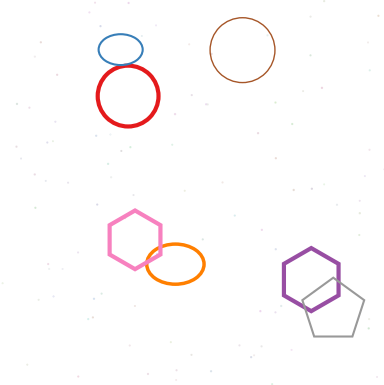[{"shape": "circle", "thickness": 3, "radius": 0.39, "center": [0.333, 0.75]}, {"shape": "oval", "thickness": 1.5, "radius": 0.29, "center": [0.313, 0.871]}, {"shape": "hexagon", "thickness": 3, "radius": 0.41, "center": [0.808, 0.274]}, {"shape": "oval", "thickness": 2.5, "radius": 0.37, "center": [0.456, 0.314]}, {"shape": "circle", "thickness": 1, "radius": 0.42, "center": [0.63, 0.87]}, {"shape": "hexagon", "thickness": 3, "radius": 0.38, "center": [0.351, 0.377]}, {"shape": "pentagon", "thickness": 1.5, "radius": 0.42, "center": [0.866, 0.194]}]